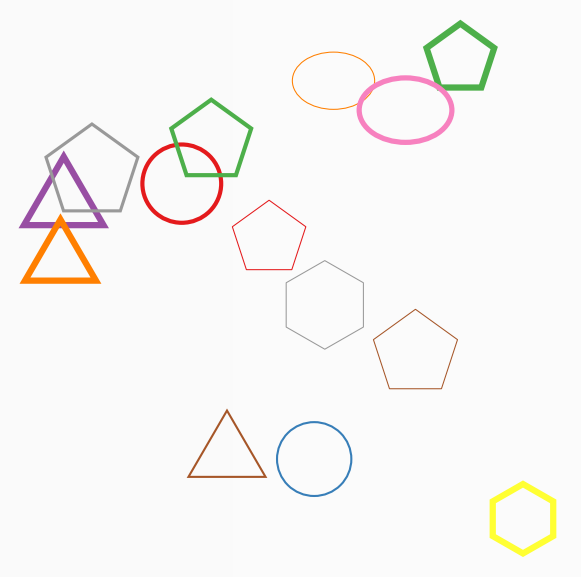[{"shape": "circle", "thickness": 2, "radius": 0.34, "center": [0.313, 0.681]}, {"shape": "pentagon", "thickness": 0.5, "radius": 0.33, "center": [0.463, 0.586]}, {"shape": "circle", "thickness": 1, "radius": 0.32, "center": [0.541, 0.204]}, {"shape": "pentagon", "thickness": 3, "radius": 0.31, "center": [0.792, 0.897]}, {"shape": "pentagon", "thickness": 2, "radius": 0.36, "center": [0.363, 0.754]}, {"shape": "triangle", "thickness": 3, "radius": 0.4, "center": [0.11, 0.649]}, {"shape": "triangle", "thickness": 3, "radius": 0.35, "center": [0.104, 0.548]}, {"shape": "oval", "thickness": 0.5, "radius": 0.35, "center": [0.574, 0.859]}, {"shape": "hexagon", "thickness": 3, "radius": 0.3, "center": [0.9, 0.101]}, {"shape": "pentagon", "thickness": 0.5, "radius": 0.38, "center": [0.715, 0.388]}, {"shape": "triangle", "thickness": 1, "radius": 0.38, "center": [0.391, 0.212]}, {"shape": "oval", "thickness": 2.5, "radius": 0.4, "center": [0.698, 0.808]}, {"shape": "pentagon", "thickness": 1.5, "radius": 0.42, "center": [0.158, 0.701]}, {"shape": "hexagon", "thickness": 0.5, "radius": 0.38, "center": [0.559, 0.471]}]